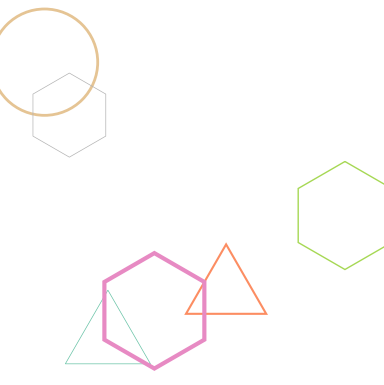[{"shape": "triangle", "thickness": 0.5, "radius": 0.64, "center": [0.28, 0.119]}, {"shape": "triangle", "thickness": 1.5, "radius": 0.6, "center": [0.587, 0.245]}, {"shape": "hexagon", "thickness": 3, "radius": 0.75, "center": [0.401, 0.193]}, {"shape": "hexagon", "thickness": 1, "radius": 0.7, "center": [0.896, 0.44]}, {"shape": "circle", "thickness": 2, "radius": 0.69, "center": [0.116, 0.839]}, {"shape": "hexagon", "thickness": 0.5, "radius": 0.55, "center": [0.18, 0.701]}]